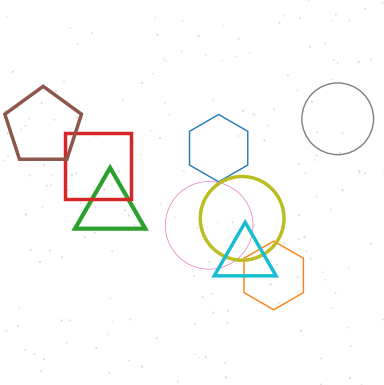[{"shape": "hexagon", "thickness": 1, "radius": 0.44, "center": [0.568, 0.615]}, {"shape": "hexagon", "thickness": 1, "radius": 0.45, "center": [0.711, 0.285]}, {"shape": "triangle", "thickness": 3, "radius": 0.53, "center": [0.286, 0.459]}, {"shape": "square", "thickness": 2.5, "radius": 0.43, "center": [0.255, 0.569]}, {"shape": "pentagon", "thickness": 2.5, "radius": 0.52, "center": [0.112, 0.671]}, {"shape": "circle", "thickness": 0.5, "radius": 0.57, "center": [0.543, 0.415]}, {"shape": "circle", "thickness": 1, "radius": 0.47, "center": [0.877, 0.691]}, {"shape": "circle", "thickness": 2.5, "radius": 0.54, "center": [0.629, 0.433]}, {"shape": "triangle", "thickness": 2.5, "radius": 0.46, "center": [0.637, 0.33]}]